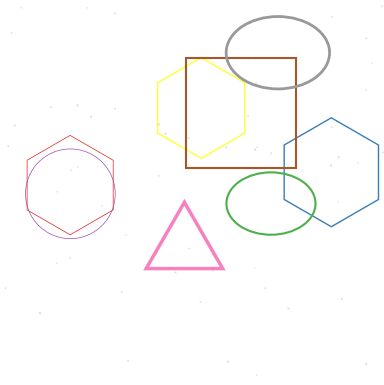[{"shape": "hexagon", "thickness": 0.5, "radius": 0.65, "center": [0.182, 0.519]}, {"shape": "hexagon", "thickness": 1, "radius": 0.71, "center": [0.861, 0.553]}, {"shape": "oval", "thickness": 1.5, "radius": 0.58, "center": [0.704, 0.471]}, {"shape": "circle", "thickness": 0.5, "radius": 0.58, "center": [0.183, 0.497]}, {"shape": "hexagon", "thickness": 1, "radius": 0.65, "center": [0.523, 0.72]}, {"shape": "square", "thickness": 1.5, "radius": 0.71, "center": [0.626, 0.707]}, {"shape": "triangle", "thickness": 2.5, "radius": 0.57, "center": [0.479, 0.36]}, {"shape": "oval", "thickness": 2, "radius": 0.67, "center": [0.722, 0.863]}]